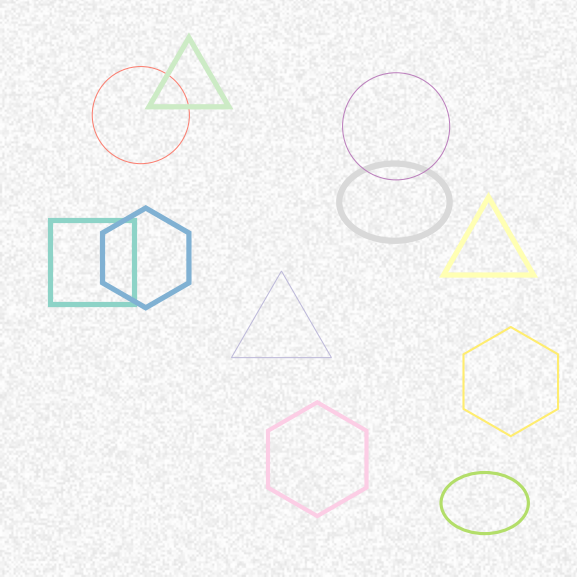[{"shape": "square", "thickness": 2.5, "radius": 0.36, "center": [0.159, 0.545]}, {"shape": "triangle", "thickness": 2.5, "radius": 0.45, "center": [0.846, 0.568]}, {"shape": "triangle", "thickness": 0.5, "radius": 0.5, "center": [0.487, 0.43]}, {"shape": "circle", "thickness": 0.5, "radius": 0.42, "center": [0.244, 0.8]}, {"shape": "hexagon", "thickness": 2.5, "radius": 0.43, "center": [0.252, 0.553]}, {"shape": "oval", "thickness": 1.5, "radius": 0.38, "center": [0.839, 0.128]}, {"shape": "hexagon", "thickness": 2, "radius": 0.49, "center": [0.549, 0.204]}, {"shape": "oval", "thickness": 3, "radius": 0.48, "center": [0.683, 0.649]}, {"shape": "circle", "thickness": 0.5, "radius": 0.46, "center": [0.686, 0.78]}, {"shape": "triangle", "thickness": 2.5, "radius": 0.4, "center": [0.327, 0.854]}, {"shape": "hexagon", "thickness": 1, "radius": 0.47, "center": [0.884, 0.338]}]